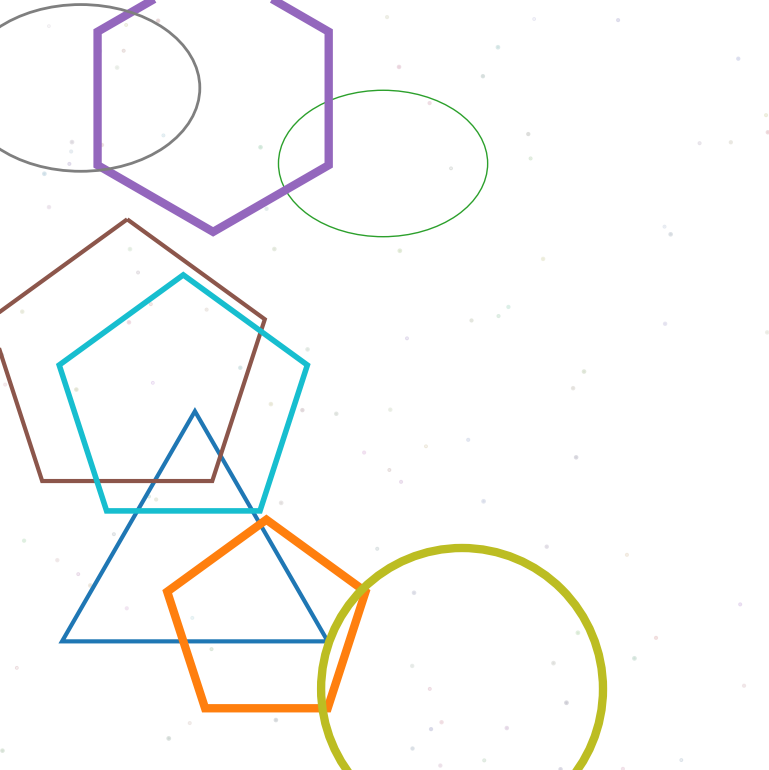[{"shape": "triangle", "thickness": 1.5, "radius": 1.0, "center": [0.253, 0.267]}, {"shape": "pentagon", "thickness": 3, "radius": 0.68, "center": [0.346, 0.19]}, {"shape": "oval", "thickness": 0.5, "radius": 0.68, "center": [0.497, 0.788]}, {"shape": "hexagon", "thickness": 3, "radius": 0.87, "center": [0.277, 0.872]}, {"shape": "pentagon", "thickness": 1.5, "radius": 0.94, "center": [0.165, 0.527]}, {"shape": "oval", "thickness": 1, "radius": 0.77, "center": [0.105, 0.886]}, {"shape": "circle", "thickness": 3, "radius": 0.92, "center": [0.6, 0.105]}, {"shape": "pentagon", "thickness": 2, "radius": 0.85, "center": [0.238, 0.474]}]